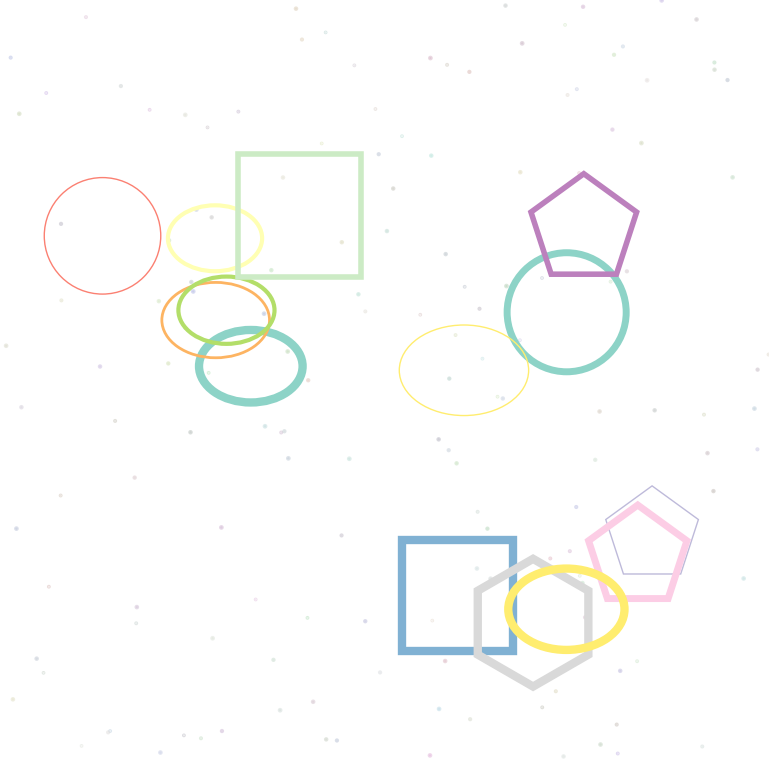[{"shape": "circle", "thickness": 2.5, "radius": 0.39, "center": [0.736, 0.594]}, {"shape": "oval", "thickness": 3, "radius": 0.34, "center": [0.326, 0.524]}, {"shape": "oval", "thickness": 1.5, "radius": 0.31, "center": [0.279, 0.691]}, {"shape": "pentagon", "thickness": 0.5, "radius": 0.32, "center": [0.847, 0.306]}, {"shape": "circle", "thickness": 0.5, "radius": 0.38, "center": [0.133, 0.694]}, {"shape": "square", "thickness": 3, "radius": 0.36, "center": [0.594, 0.227]}, {"shape": "oval", "thickness": 1, "radius": 0.35, "center": [0.28, 0.584]}, {"shape": "oval", "thickness": 1.5, "radius": 0.31, "center": [0.294, 0.597]}, {"shape": "pentagon", "thickness": 2.5, "radius": 0.34, "center": [0.828, 0.277]}, {"shape": "hexagon", "thickness": 3, "radius": 0.41, "center": [0.692, 0.191]}, {"shape": "pentagon", "thickness": 2, "radius": 0.36, "center": [0.758, 0.702]}, {"shape": "square", "thickness": 2, "radius": 0.4, "center": [0.389, 0.72]}, {"shape": "oval", "thickness": 3, "radius": 0.38, "center": [0.736, 0.209]}, {"shape": "oval", "thickness": 0.5, "radius": 0.42, "center": [0.603, 0.519]}]